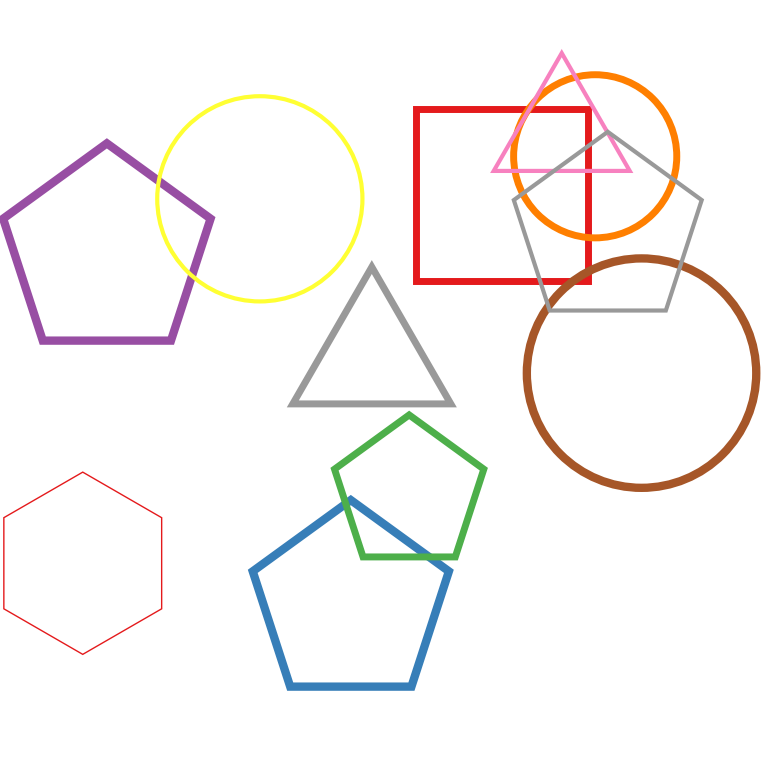[{"shape": "hexagon", "thickness": 0.5, "radius": 0.59, "center": [0.107, 0.269]}, {"shape": "square", "thickness": 2.5, "radius": 0.56, "center": [0.652, 0.747]}, {"shape": "pentagon", "thickness": 3, "radius": 0.67, "center": [0.456, 0.217]}, {"shape": "pentagon", "thickness": 2.5, "radius": 0.51, "center": [0.531, 0.359]}, {"shape": "pentagon", "thickness": 3, "radius": 0.71, "center": [0.139, 0.672]}, {"shape": "circle", "thickness": 2.5, "radius": 0.53, "center": [0.773, 0.797]}, {"shape": "circle", "thickness": 1.5, "radius": 0.67, "center": [0.337, 0.742]}, {"shape": "circle", "thickness": 3, "radius": 0.74, "center": [0.833, 0.515]}, {"shape": "triangle", "thickness": 1.5, "radius": 0.51, "center": [0.73, 0.829]}, {"shape": "pentagon", "thickness": 1.5, "radius": 0.64, "center": [0.789, 0.701]}, {"shape": "triangle", "thickness": 2.5, "radius": 0.59, "center": [0.483, 0.535]}]